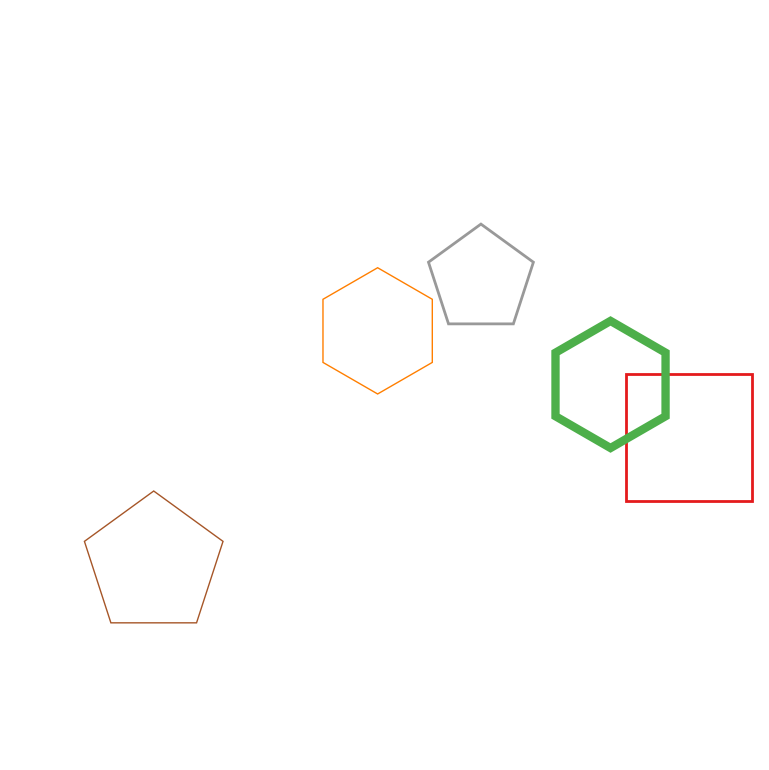[{"shape": "square", "thickness": 1, "radius": 0.41, "center": [0.895, 0.432]}, {"shape": "hexagon", "thickness": 3, "radius": 0.41, "center": [0.793, 0.501]}, {"shape": "hexagon", "thickness": 0.5, "radius": 0.41, "center": [0.49, 0.57]}, {"shape": "pentagon", "thickness": 0.5, "radius": 0.47, "center": [0.2, 0.268]}, {"shape": "pentagon", "thickness": 1, "radius": 0.36, "center": [0.625, 0.637]}]